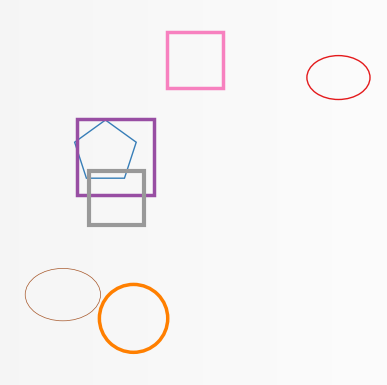[{"shape": "oval", "thickness": 1, "radius": 0.41, "center": [0.873, 0.799]}, {"shape": "pentagon", "thickness": 1, "radius": 0.42, "center": [0.272, 0.605]}, {"shape": "square", "thickness": 2.5, "radius": 0.5, "center": [0.297, 0.593]}, {"shape": "circle", "thickness": 2.5, "radius": 0.44, "center": [0.345, 0.173]}, {"shape": "oval", "thickness": 0.5, "radius": 0.49, "center": [0.162, 0.235]}, {"shape": "square", "thickness": 2.5, "radius": 0.36, "center": [0.504, 0.845]}, {"shape": "square", "thickness": 3, "radius": 0.35, "center": [0.301, 0.486]}]